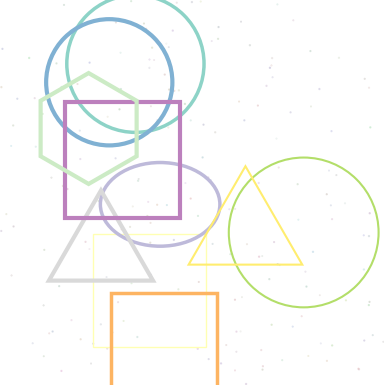[{"shape": "circle", "thickness": 2.5, "radius": 0.89, "center": [0.352, 0.834]}, {"shape": "square", "thickness": 1, "radius": 0.73, "center": [0.389, 0.245]}, {"shape": "oval", "thickness": 2.5, "radius": 0.78, "center": [0.416, 0.469]}, {"shape": "circle", "thickness": 3, "radius": 0.82, "center": [0.284, 0.786]}, {"shape": "square", "thickness": 2.5, "radius": 0.69, "center": [0.425, 0.102]}, {"shape": "circle", "thickness": 1.5, "radius": 0.97, "center": [0.789, 0.396]}, {"shape": "triangle", "thickness": 3, "radius": 0.78, "center": [0.262, 0.349]}, {"shape": "square", "thickness": 3, "radius": 0.75, "center": [0.319, 0.584]}, {"shape": "hexagon", "thickness": 3, "radius": 0.72, "center": [0.23, 0.666]}, {"shape": "triangle", "thickness": 1.5, "radius": 0.85, "center": [0.638, 0.398]}]